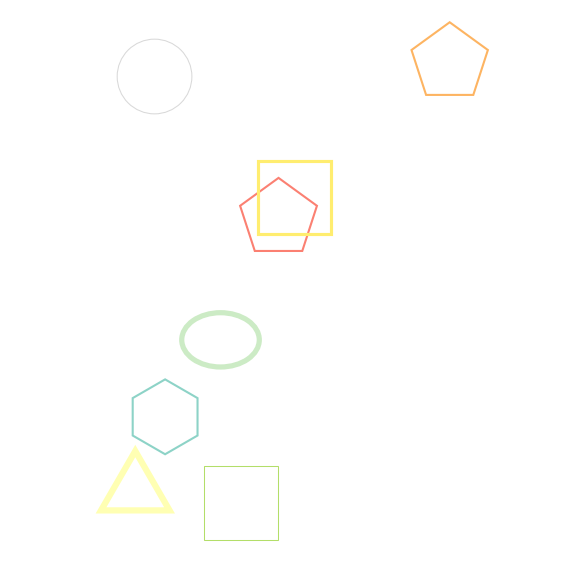[{"shape": "hexagon", "thickness": 1, "radius": 0.32, "center": [0.286, 0.277]}, {"shape": "triangle", "thickness": 3, "radius": 0.34, "center": [0.234, 0.15]}, {"shape": "pentagon", "thickness": 1, "radius": 0.35, "center": [0.482, 0.621]}, {"shape": "pentagon", "thickness": 1, "radius": 0.35, "center": [0.779, 0.891]}, {"shape": "square", "thickness": 0.5, "radius": 0.32, "center": [0.417, 0.129]}, {"shape": "circle", "thickness": 0.5, "radius": 0.32, "center": [0.268, 0.867]}, {"shape": "oval", "thickness": 2.5, "radius": 0.34, "center": [0.382, 0.411]}, {"shape": "square", "thickness": 1.5, "radius": 0.32, "center": [0.51, 0.657]}]